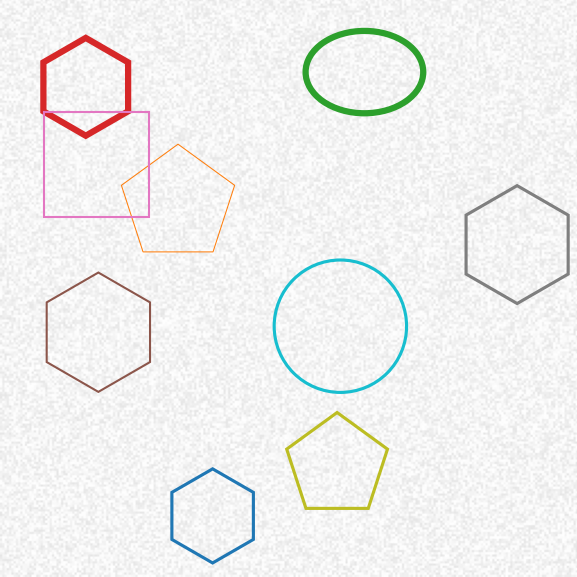[{"shape": "hexagon", "thickness": 1.5, "radius": 0.41, "center": [0.368, 0.106]}, {"shape": "pentagon", "thickness": 0.5, "radius": 0.52, "center": [0.308, 0.646]}, {"shape": "oval", "thickness": 3, "radius": 0.51, "center": [0.631, 0.874]}, {"shape": "hexagon", "thickness": 3, "radius": 0.42, "center": [0.148, 0.849]}, {"shape": "hexagon", "thickness": 1, "radius": 0.52, "center": [0.17, 0.424]}, {"shape": "square", "thickness": 1, "radius": 0.45, "center": [0.167, 0.715]}, {"shape": "hexagon", "thickness": 1.5, "radius": 0.51, "center": [0.895, 0.576]}, {"shape": "pentagon", "thickness": 1.5, "radius": 0.46, "center": [0.584, 0.193]}, {"shape": "circle", "thickness": 1.5, "radius": 0.57, "center": [0.589, 0.434]}]